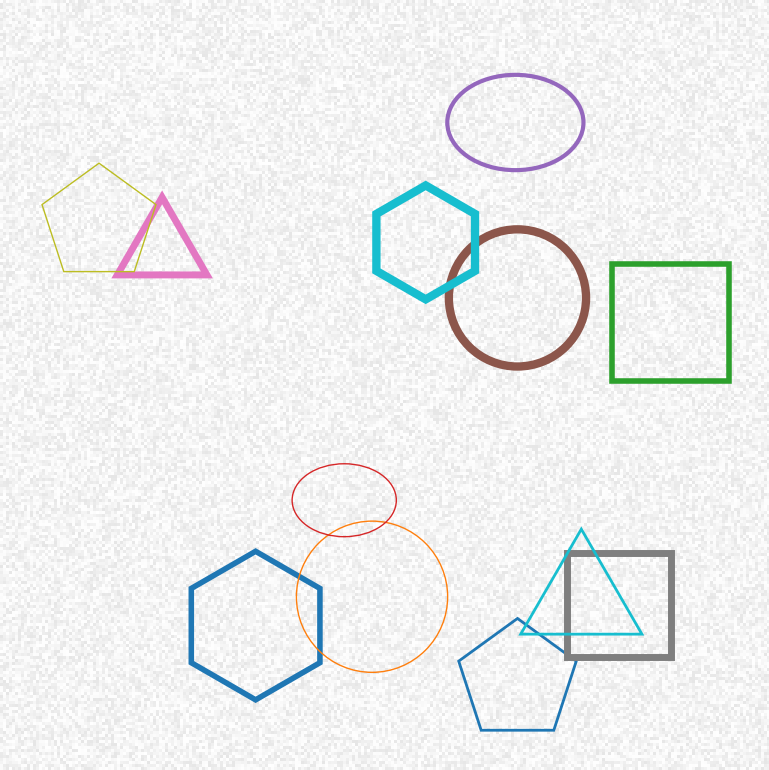[{"shape": "pentagon", "thickness": 1, "radius": 0.4, "center": [0.672, 0.117]}, {"shape": "hexagon", "thickness": 2, "radius": 0.48, "center": [0.332, 0.188]}, {"shape": "circle", "thickness": 0.5, "radius": 0.49, "center": [0.483, 0.225]}, {"shape": "square", "thickness": 2, "radius": 0.38, "center": [0.871, 0.581]}, {"shape": "oval", "thickness": 0.5, "radius": 0.34, "center": [0.447, 0.35]}, {"shape": "oval", "thickness": 1.5, "radius": 0.44, "center": [0.669, 0.841]}, {"shape": "circle", "thickness": 3, "radius": 0.45, "center": [0.672, 0.613]}, {"shape": "triangle", "thickness": 2.5, "radius": 0.34, "center": [0.211, 0.677]}, {"shape": "square", "thickness": 2.5, "radius": 0.34, "center": [0.804, 0.214]}, {"shape": "pentagon", "thickness": 0.5, "radius": 0.39, "center": [0.129, 0.71]}, {"shape": "hexagon", "thickness": 3, "radius": 0.37, "center": [0.553, 0.685]}, {"shape": "triangle", "thickness": 1, "radius": 0.45, "center": [0.755, 0.222]}]